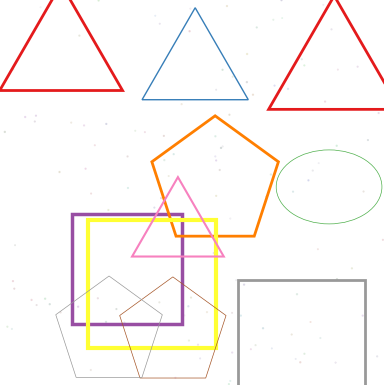[{"shape": "triangle", "thickness": 2, "radius": 0.98, "center": [0.868, 0.814]}, {"shape": "triangle", "thickness": 2, "radius": 0.92, "center": [0.159, 0.857]}, {"shape": "triangle", "thickness": 1, "radius": 0.8, "center": [0.507, 0.821]}, {"shape": "oval", "thickness": 0.5, "radius": 0.69, "center": [0.855, 0.515]}, {"shape": "square", "thickness": 2.5, "radius": 0.71, "center": [0.33, 0.302]}, {"shape": "pentagon", "thickness": 2, "radius": 0.86, "center": [0.559, 0.526]}, {"shape": "square", "thickness": 3, "radius": 0.83, "center": [0.396, 0.261]}, {"shape": "pentagon", "thickness": 0.5, "radius": 0.73, "center": [0.449, 0.136]}, {"shape": "triangle", "thickness": 1.5, "radius": 0.69, "center": [0.462, 0.402]}, {"shape": "pentagon", "thickness": 0.5, "radius": 0.73, "center": [0.283, 0.138]}, {"shape": "square", "thickness": 2, "radius": 0.83, "center": [0.782, 0.107]}]